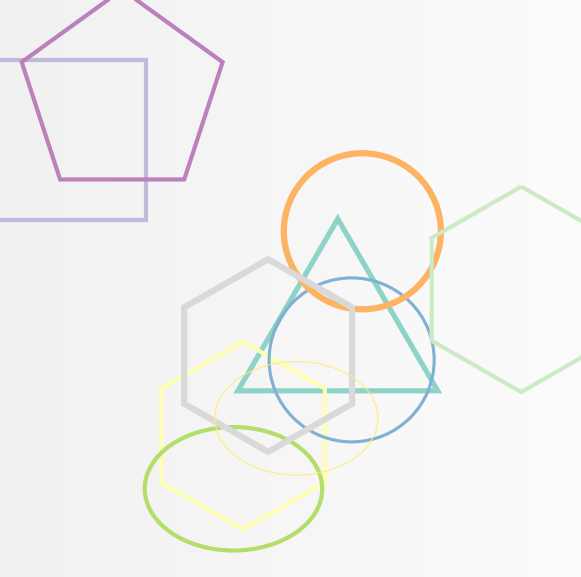[{"shape": "triangle", "thickness": 2.5, "radius": 0.99, "center": [0.581, 0.422]}, {"shape": "hexagon", "thickness": 2, "radius": 0.81, "center": [0.418, 0.245]}, {"shape": "square", "thickness": 2, "radius": 0.69, "center": [0.113, 0.757]}, {"shape": "circle", "thickness": 1.5, "radius": 0.71, "center": [0.605, 0.376]}, {"shape": "circle", "thickness": 3, "radius": 0.68, "center": [0.623, 0.599]}, {"shape": "oval", "thickness": 2, "radius": 0.76, "center": [0.402, 0.153]}, {"shape": "hexagon", "thickness": 3, "radius": 0.83, "center": [0.461, 0.383]}, {"shape": "pentagon", "thickness": 2, "radius": 0.91, "center": [0.21, 0.835]}, {"shape": "hexagon", "thickness": 2, "radius": 0.89, "center": [0.897, 0.498]}, {"shape": "oval", "thickness": 0.5, "radius": 0.7, "center": [0.51, 0.275]}]